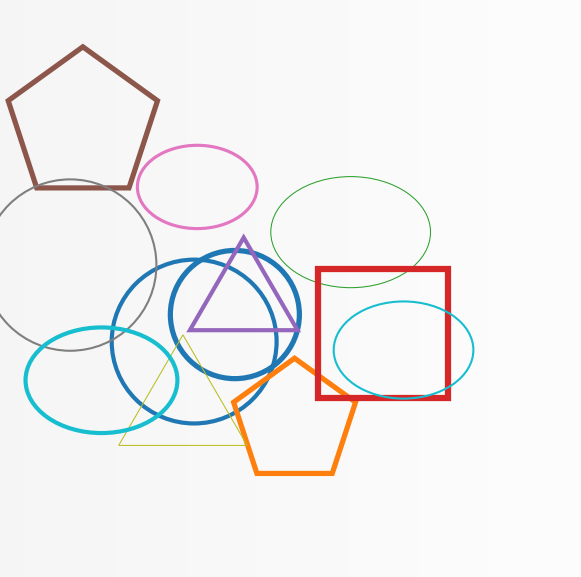[{"shape": "circle", "thickness": 2.5, "radius": 0.55, "center": [0.404, 0.454]}, {"shape": "circle", "thickness": 2, "radius": 0.71, "center": [0.334, 0.408]}, {"shape": "pentagon", "thickness": 2.5, "radius": 0.55, "center": [0.507, 0.269]}, {"shape": "oval", "thickness": 0.5, "radius": 0.69, "center": [0.603, 0.597]}, {"shape": "square", "thickness": 3, "radius": 0.56, "center": [0.659, 0.421]}, {"shape": "triangle", "thickness": 2, "radius": 0.53, "center": [0.419, 0.481]}, {"shape": "pentagon", "thickness": 2.5, "radius": 0.68, "center": [0.143, 0.783]}, {"shape": "oval", "thickness": 1.5, "radius": 0.52, "center": [0.339, 0.675]}, {"shape": "circle", "thickness": 1, "radius": 0.74, "center": [0.121, 0.54]}, {"shape": "triangle", "thickness": 0.5, "radius": 0.64, "center": [0.315, 0.292]}, {"shape": "oval", "thickness": 1, "radius": 0.6, "center": [0.694, 0.393]}, {"shape": "oval", "thickness": 2, "radius": 0.65, "center": [0.175, 0.341]}]